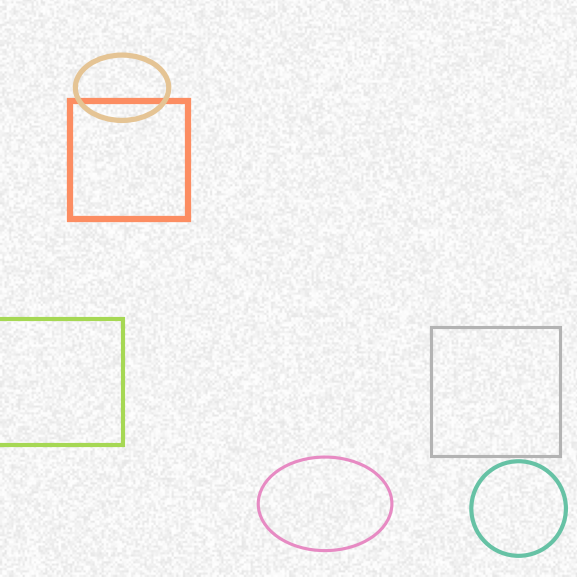[{"shape": "circle", "thickness": 2, "radius": 0.41, "center": [0.898, 0.119]}, {"shape": "square", "thickness": 3, "radius": 0.51, "center": [0.224, 0.722]}, {"shape": "oval", "thickness": 1.5, "radius": 0.58, "center": [0.563, 0.127]}, {"shape": "square", "thickness": 2, "radius": 0.54, "center": [0.104, 0.337]}, {"shape": "oval", "thickness": 2.5, "radius": 0.4, "center": [0.211, 0.847]}, {"shape": "square", "thickness": 1.5, "radius": 0.56, "center": [0.858, 0.321]}]